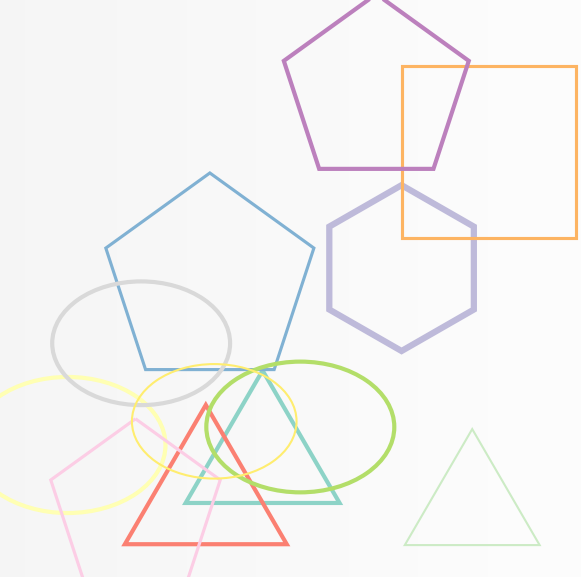[{"shape": "triangle", "thickness": 2, "radius": 0.76, "center": [0.452, 0.205]}, {"shape": "oval", "thickness": 2, "radius": 0.84, "center": [0.116, 0.229]}, {"shape": "hexagon", "thickness": 3, "radius": 0.72, "center": [0.691, 0.535]}, {"shape": "triangle", "thickness": 2, "radius": 0.8, "center": [0.354, 0.137]}, {"shape": "pentagon", "thickness": 1.5, "radius": 0.94, "center": [0.361, 0.511]}, {"shape": "square", "thickness": 1.5, "radius": 0.75, "center": [0.842, 0.736]}, {"shape": "oval", "thickness": 2, "radius": 0.81, "center": [0.517, 0.26]}, {"shape": "pentagon", "thickness": 1.5, "radius": 0.77, "center": [0.233, 0.121]}, {"shape": "oval", "thickness": 2, "radius": 0.77, "center": [0.243, 0.405]}, {"shape": "pentagon", "thickness": 2, "radius": 0.84, "center": [0.647, 0.842]}, {"shape": "triangle", "thickness": 1, "radius": 0.67, "center": [0.812, 0.122]}, {"shape": "oval", "thickness": 1, "radius": 0.71, "center": [0.369, 0.27]}]